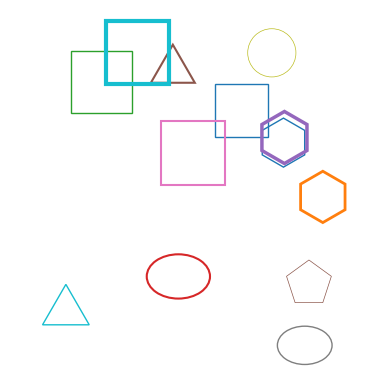[{"shape": "square", "thickness": 1, "radius": 0.35, "center": [0.627, 0.713]}, {"shape": "hexagon", "thickness": 1, "radius": 0.32, "center": [0.736, 0.63]}, {"shape": "hexagon", "thickness": 2, "radius": 0.33, "center": [0.838, 0.489]}, {"shape": "square", "thickness": 1, "radius": 0.4, "center": [0.263, 0.787]}, {"shape": "oval", "thickness": 1.5, "radius": 0.41, "center": [0.463, 0.282]}, {"shape": "hexagon", "thickness": 2.5, "radius": 0.34, "center": [0.739, 0.643]}, {"shape": "triangle", "thickness": 1.5, "radius": 0.33, "center": [0.449, 0.818]}, {"shape": "pentagon", "thickness": 0.5, "radius": 0.31, "center": [0.802, 0.263]}, {"shape": "square", "thickness": 1.5, "radius": 0.41, "center": [0.5, 0.604]}, {"shape": "oval", "thickness": 1, "radius": 0.36, "center": [0.791, 0.103]}, {"shape": "circle", "thickness": 0.5, "radius": 0.31, "center": [0.706, 0.863]}, {"shape": "triangle", "thickness": 1, "radius": 0.35, "center": [0.171, 0.191]}, {"shape": "square", "thickness": 3, "radius": 0.41, "center": [0.358, 0.864]}]